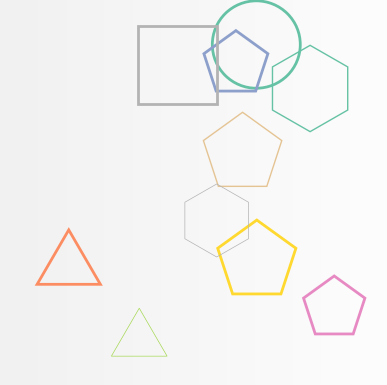[{"shape": "hexagon", "thickness": 1, "radius": 0.56, "center": [0.8, 0.77]}, {"shape": "circle", "thickness": 2, "radius": 0.57, "center": [0.661, 0.884]}, {"shape": "triangle", "thickness": 2, "radius": 0.47, "center": [0.177, 0.309]}, {"shape": "pentagon", "thickness": 2, "radius": 0.43, "center": [0.609, 0.834]}, {"shape": "pentagon", "thickness": 2, "radius": 0.42, "center": [0.863, 0.2]}, {"shape": "triangle", "thickness": 0.5, "radius": 0.42, "center": [0.359, 0.116]}, {"shape": "pentagon", "thickness": 2, "radius": 0.53, "center": [0.663, 0.322]}, {"shape": "pentagon", "thickness": 1, "radius": 0.53, "center": [0.626, 0.602]}, {"shape": "square", "thickness": 2, "radius": 0.51, "center": [0.459, 0.831]}, {"shape": "hexagon", "thickness": 0.5, "radius": 0.47, "center": [0.559, 0.427]}]